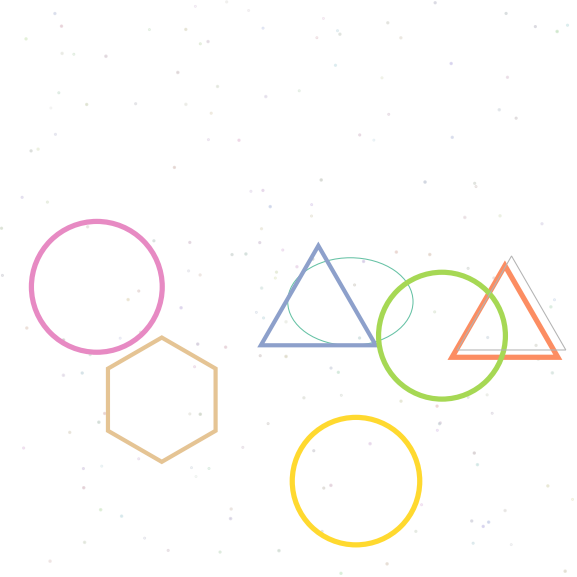[{"shape": "oval", "thickness": 0.5, "radius": 0.54, "center": [0.607, 0.477]}, {"shape": "triangle", "thickness": 2.5, "radius": 0.53, "center": [0.874, 0.433]}, {"shape": "triangle", "thickness": 2, "radius": 0.57, "center": [0.551, 0.459]}, {"shape": "circle", "thickness": 2.5, "radius": 0.57, "center": [0.168, 0.502]}, {"shape": "circle", "thickness": 2.5, "radius": 0.55, "center": [0.765, 0.418]}, {"shape": "circle", "thickness": 2.5, "radius": 0.55, "center": [0.616, 0.166]}, {"shape": "hexagon", "thickness": 2, "radius": 0.54, "center": [0.28, 0.307]}, {"shape": "triangle", "thickness": 0.5, "radius": 0.54, "center": [0.886, 0.447]}]